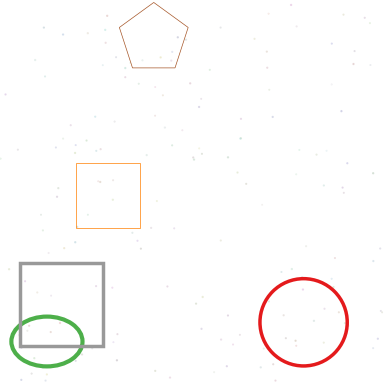[{"shape": "circle", "thickness": 2.5, "radius": 0.57, "center": [0.789, 0.163]}, {"shape": "oval", "thickness": 3, "radius": 0.46, "center": [0.122, 0.113]}, {"shape": "square", "thickness": 0.5, "radius": 0.42, "center": [0.28, 0.492]}, {"shape": "pentagon", "thickness": 0.5, "radius": 0.47, "center": [0.399, 0.9]}, {"shape": "square", "thickness": 2.5, "radius": 0.54, "center": [0.16, 0.209]}]